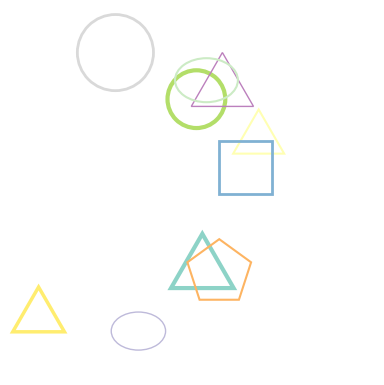[{"shape": "triangle", "thickness": 3, "radius": 0.47, "center": [0.526, 0.299]}, {"shape": "triangle", "thickness": 1.5, "radius": 0.38, "center": [0.672, 0.639]}, {"shape": "oval", "thickness": 1, "radius": 0.35, "center": [0.36, 0.14]}, {"shape": "square", "thickness": 2, "radius": 0.34, "center": [0.639, 0.565]}, {"shape": "pentagon", "thickness": 1.5, "radius": 0.43, "center": [0.569, 0.292]}, {"shape": "circle", "thickness": 3, "radius": 0.38, "center": [0.51, 0.742]}, {"shape": "circle", "thickness": 2, "radius": 0.49, "center": [0.3, 0.863]}, {"shape": "triangle", "thickness": 1, "radius": 0.47, "center": [0.578, 0.77]}, {"shape": "oval", "thickness": 1.5, "radius": 0.41, "center": [0.536, 0.792]}, {"shape": "triangle", "thickness": 2.5, "radius": 0.39, "center": [0.1, 0.177]}]